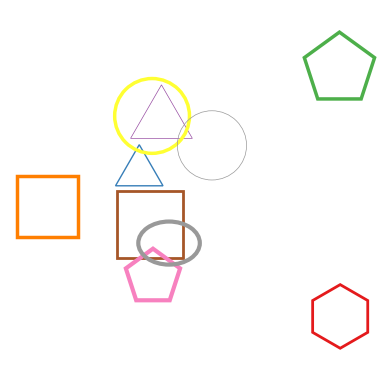[{"shape": "hexagon", "thickness": 2, "radius": 0.41, "center": [0.884, 0.178]}, {"shape": "triangle", "thickness": 1, "radius": 0.36, "center": [0.362, 0.553]}, {"shape": "pentagon", "thickness": 2.5, "radius": 0.48, "center": [0.882, 0.821]}, {"shape": "triangle", "thickness": 0.5, "radius": 0.46, "center": [0.419, 0.687]}, {"shape": "square", "thickness": 2.5, "radius": 0.4, "center": [0.123, 0.464]}, {"shape": "circle", "thickness": 2.5, "radius": 0.49, "center": [0.395, 0.699]}, {"shape": "square", "thickness": 2, "radius": 0.43, "center": [0.39, 0.416]}, {"shape": "pentagon", "thickness": 3, "radius": 0.37, "center": [0.397, 0.28]}, {"shape": "oval", "thickness": 3, "radius": 0.4, "center": [0.439, 0.369]}, {"shape": "circle", "thickness": 0.5, "radius": 0.45, "center": [0.551, 0.622]}]